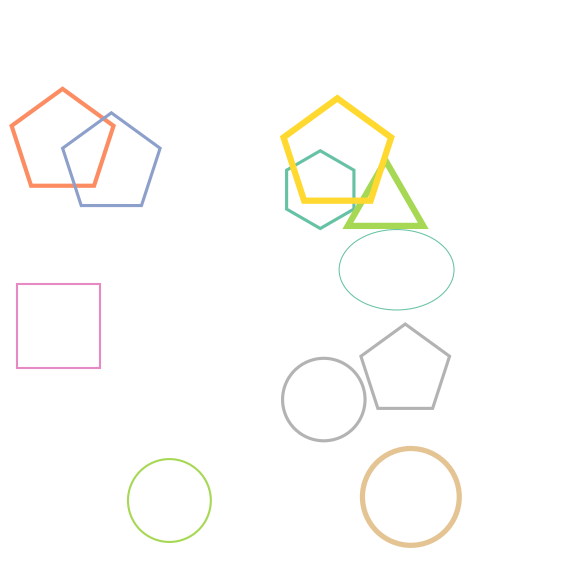[{"shape": "hexagon", "thickness": 1.5, "radius": 0.34, "center": [0.555, 0.671]}, {"shape": "oval", "thickness": 0.5, "radius": 0.5, "center": [0.687, 0.532]}, {"shape": "pentagon", "thickness": 2, "radius": 0.46, "center": [0.108, 0.753]}, {"shape": "pentagon", "thickness": 1.5, "radius": 0.44, "center": [0.193, 0.715]}, {"shape": "square", "thickness": 1, "radius": 0.36, "center": [0.102, 0.435]}, {"shape": "circle", "thickness": 1, "radius": 0.36, "center": [0.293, 0.132]}, {"shape": "triangle", "thickness": 3, "radius": 0.38, "center": [0.668, 0.646]}, {"shape": "pentagon", "thickness": 3, "radius": 0.49, "center": [0.584, 0.731]}, {"shape": "circle", "thickness": 2.5, "radius": 0.42, "center": [0.711, 0.139]}, {"shape": "circle", "thickness": 1.5, "radius": 0.36, "center": [0.561, 0.307]}, {"shape": "pentagon", "thickness": 1.5, "radius": 0.4, "center": [0.702, 0.357]}]